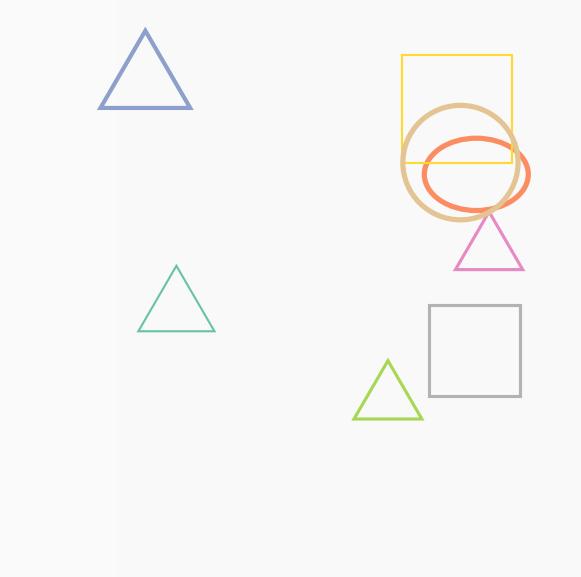[{"shape": "triangle", "thickness": 1, "radius": 0.38, "center": [0.303, 0.463]}, {"shape": "oval", "thickness": 2.5, "radius": 0.45, "center": [0.819, 0.697]}, {"shape": "triangle", "thickness": 2, "radius": 0.45, "center": [0.25, 0.857]}, {"shape": "triangle", "thickness": 1.5, "radius": 0.33, "center": [0.841, 0.566]}, {"shape": "triangle", "thickness": 1.5, "radius": 0.34, "center": [0.667, 0.307]}, {"shape": "square", "thickness": 1, "radius": 0.47, "center": [0.786, 0.811]}, {"shape": "circle", "thickness": 2.5, "radius": 0.5, "center": [0.792, 0.718]}, {"shape": "square", "thickness": 1.5, "radius": 0.39, "center": [0.817, 0.392]}]